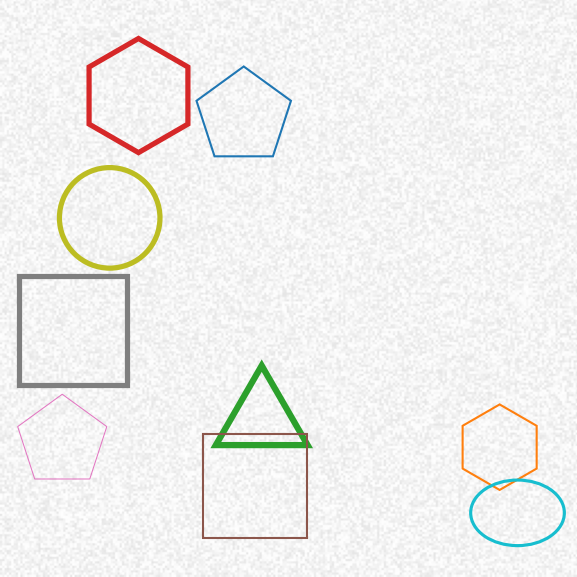[{"shape": "pentagon", "thickness": 1, "radius": 0.43, "center": [0.422, 0.798]}, {"shape": "hexagon", "thickness": 1, "radius": 0.37, "center": [0.865, 0.225]}, {"shape": "triangle", "thickness": 3, "radius": 0.46, "center": [0.453, 0.274]}, {"shape": "hexagon", "thickness": 2.5, "radius": 0.49, "center": [0.24, 0.834]}, {"shape": "square", "thickness": 1, "radius": 0.45, "center": [0.441, 0.158]}, {"shape": "pentagon", "thickness": 0.5, "radius": 0.41, "center": [0.108, 0.235]}, {"shape": "square", "thickness": 2.5, "radius": 0.47, "center": [0.126, 0.427]}, {"shape": "circle", "thickness": 2.5, "radius": 0.44, "center": [0.19, 0.622]}, {"shape": "oval", "thickness": 1.5, "radius": 0.41, "center": [0.896, 0.111]}]